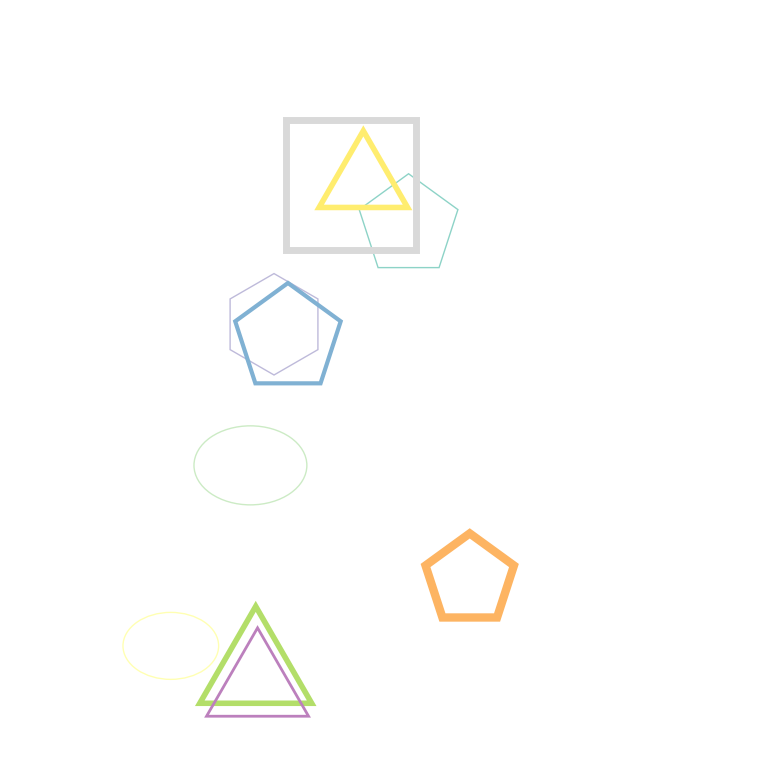[{"shape": "pentagon", "thickness": 0.5, "radius": 0.34, "center": [0.531, 0.707]}, {"shape": "oval", "thickness": 0.5, "radius": 0.31, "center": [0.222, 0.161]}, {"shape": "hexagon", "thickness": 0.5, "radius": 0.33, "center": [0.356, 0.579]}, {"shape": "pentagon", "thickness": 1.5, "radius": 0.36, "center": [0.374, 0.56]}, {"shape": "pentagon", "thickness": 3, "radius": 0.3, "center": [0.61, 0.247]}, {"shape": "triangle", "thickness": 2, "radius": 0.42, "center": [0.332, 0.129]}, {"shape": "square", "thickness": 2.5, "radius": 0.42, "center": [0.456, 0.759]}, {"shape": "triangle", "thickness": 1, "radius": 0.38, "center": [0.334, 0.108]}, {"shape": "oval", "thickness": 0.5, "radius": 0.37, "center": [0.325, 0.396]}, {"shape": "triangle", "thickness": 2, "radius": 0.33, "center": [0.472, 0.764]}]